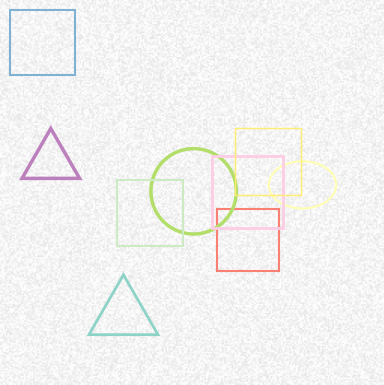[{"shape": "triangle", "thickness": 2, "radius": 0.52, "center": [0.321, 0.183]}, {"shape": "oval", "thickness": 1.5, "radius": 0.44, "center": [0.786, 0.52]}, {"shape": "square", "thickness": 1.5, "radius": 0.41, "center": [0.644, 0.376]}, {"shape": "square", "thickness": 1.5, "radius": 0.42, "center": [0.11, 0.89]}, {"shape": "circle", "thickness": 2.5, "radius": 0.55, "center": [0.503, 0.503]}, {"shape": "square", "thickness": 2, "radius": 0.46, "center": [0.643, 0.502]}, {"shape": "triangle", "thickness": 2.5, "radius": 0.43, "center": [0.132, 0.58]}, {"shape": "square", "thickness": 1.5, "radius": 0.43, "center": [0.391, 0.446]}, {"shape": "square", "thickness": 1, "radius": 0.43, "center": [0.696, 0.581]}]